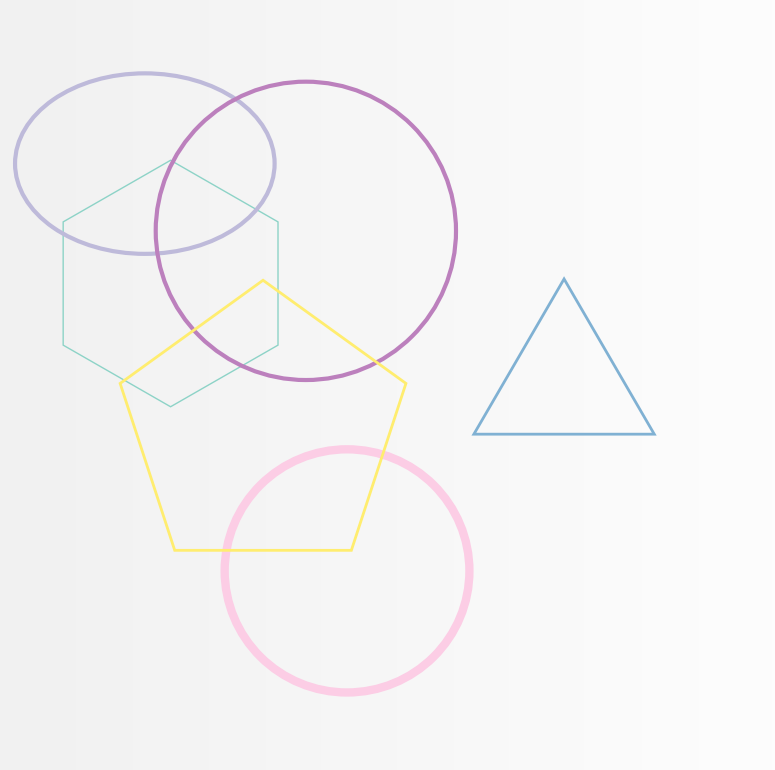[{"shape": "hexagon", "thickness": 0.5, "radius": 0.8, "center": [0.22, 0.632]}, {"shape": "oval", "thickness": 1.5, "radius": 0.84, "center": [0.187, 0.788]}, {"shape": "triangle", "thickness": 1, "radius": 0.67, "center": [0.728, 0.503]}, {"shape": "circle", "thickness": 3, "radius": 0.79, "center": [0.448, 0.259]}, {"shape": "circle", "thickness": 1.5, "radius": 0.97, "center": [0.395, 0.7]}, {"shape": "pentagon", "thickness": 1, "radius": 0.97, "center": [0.339, 0.442]}]